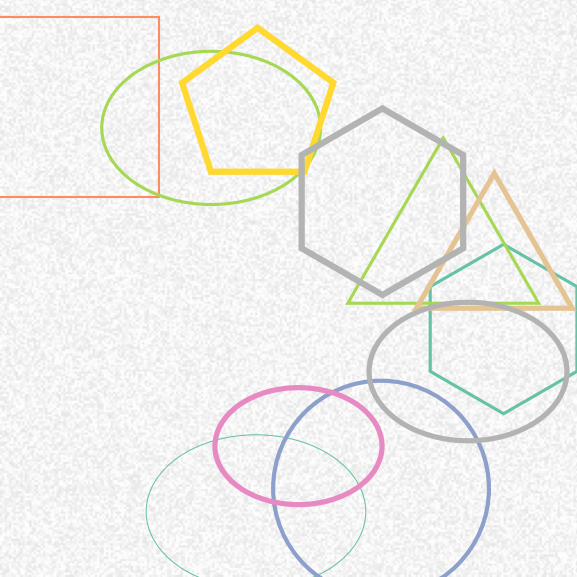[{"shape": "hexagon", "thickness": 1.5, "radius": 0.73, "center": [0.872, 0.429]}, {"shape": "oval", "thickness": 0.5, "radius": 0.95, "center": [0.443, 0.113]}, {"shape": "square", "thickness": 1, "radius": 0.78, "center": [0.119, 0.814]}, {"shape": "circle", "thickness": 2, "radius": 0.93, "center": [0.66, 0.153]}, {"shape": "oval", "thickness": 2.5, "radius": 0.72, "center": [0.517, 0.227]}, {"shape": "triangle", "thickness": 1.5, "radius": 0.95, "center": [0.768, 0.569]}, {"shape": "oval", "thickness": 1.5, "radius": 0.95, "center": [0.366, 0.778]}, {"shape": "pentagon", "thickness": 3, "radius": 0.69, "center": [0.446, 0.813]}, {"shape": "triangle", "thickness": 2.5, "radius": 0.78, "center": [0.856, 0.543]}, {"shape": "hexagon", "thickness": 3, "radius": 0.81, "center": [0.662, 0.65]}, {"shape": "oval", "thickness": 2.5, "radius": 0.86, "center": [0.81, 0.356]}]